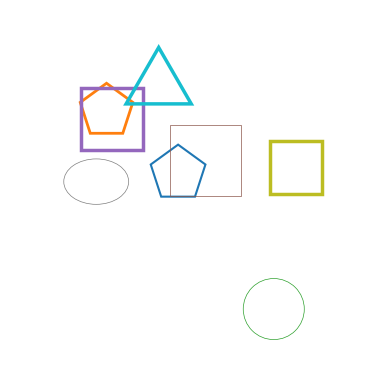[{"shape": "pentagon", "thickness": 1.5, "radius": 0.37, "center": [0.463, 0.55]}, {"shape": "pentagon", "thickness": 2, "radius": 0.36, "center": [0.277, 0.712]}, {"shape": "circle", "thickness": 0.5, "radius": 0.4, "center": [0.711, 0.197]}, {"shape": "square", "thickness": 2.5, "radius": 0.4, "center": [0.291, 0.692]}, {"shape": "square", "thickness": 0.5, "radius": 0.46, "center": [0.534, 0.583]}, {"shape": "oval", "thickness": 0.5, "radius": 0.42, "center": [0.25, 0.528]}, {"shape": "square", "thickness": 2.5, "radius": 0.34, "center": [0.768, 0.566]}, {"shape": "triangle", "thickness": 2.5, "radius": 0.49, "center": [0.412, 0.779]}]